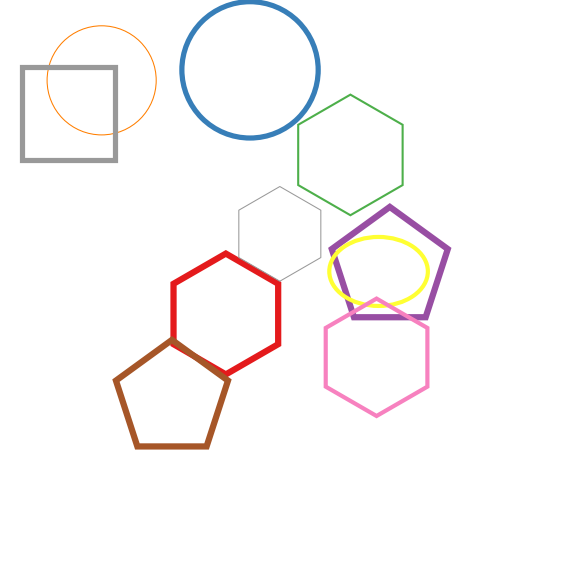[{"shape": "hexagon", "thickness": 3, "radius": 0.52, "center": [0.391, 0.455]}, {"shape": "circle", "thickness": 2.5, "radius": 0.59, "center": [0.433, 0.878]}, {"shape": "hexagon", "thickness": 1, "radius": 0.52, "center": [0.607, 0.731]}, {"shape": "pentagon", "thickness": 3, "radius": 0.53, "center": [0.675, 0.535]}, {"shape": "circle", "thickness": 0.5, "radius": 0.47, "center": [0.176, 0.86]}, {"shape": "oval", "thickness": 2, "radius": 0.43, "center": [0.656, 0.529]}, {"shape": "pentagon", "thickness": 3, "radius": 0.51, "center": [0.298, 0.309]}, {"shape": "hexagon", "thickness": 2, "radius": 0.51, "center": [0.652, 0.38]}, {"shape": "square", "thickness": 2.5, "radius": 0.4, "center": [0.118, 0.802]}, {"shape": "hexagon", "thickness": 0.5, "radius": 0.41, "center": [0.485, 0.594]}]